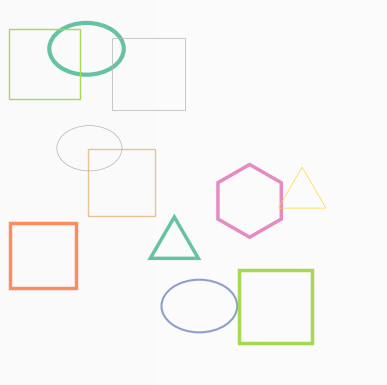[{"shape": "triangle", "thickness": 2.5, "radius": 0.36, "center": [0.45, 0.365]}, {"shape": "oval", "thickness": 3, "radius": 0.48, "center": [0.223, 0.873]}, {"shape": "square", "thickness": 2.5, "radius": 0.43, "center": [0.112, 0.336]}, {"shape": "oval", "thickness": 1.5, "radius": 0.49, "center": [0.514, 0.205]}, {"shape": "hexagon", "thickness": 2.5, "radius": 0.47, "center": [0.644, 0.478]}, {"shape": "square", "thickness": 1, "radius": 0.46, "center": [0.115, 0.833]}, {"shape": "square", "thickness": 2.5, "radius": 0.47, "center": [0.711, 0.205]}, {"shape": "triangle", "thickness": 0.5, "radius": 0.35, "center": [0.78, 0.495]}, {"shape": "square", "thickness": 1, "radius": 0.43, "center": [0.313, 0.526]}, {"shape": "oval", "thickness": 0.5, "radius": 0.42, "center": [0.231, 0.615]}, {"shape": "square", "thickness": 0.5, "radius": 0.47, "center": [0.383, 0.808]}]